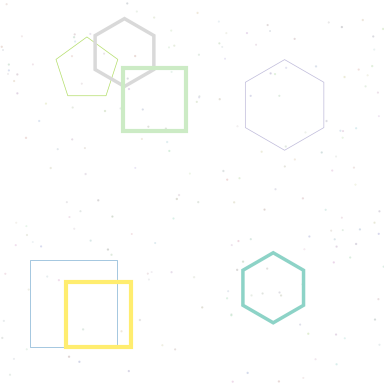[{"shape": "hexagon", "thickness": 2.5, "radius": 0.45, "center": [0.71, 0.253]}, {"shape": "hexagon", "thickness": 0.5, "radius": 0.59, "center": [0.739, 0.727]}, {"shape": "square", "thickness": 0.5, "radius": 0.56, "center": [0.192, 0.213]}, {"shape": "pentagon", "thickness": 0.5, "radius": 0.42, "center": [0.226, 0.82]}, {"shape": "hexagon", "thickness": 2.5, "radius": 0.44, "center": [0.323, 0.864]}, {"shape": "square", "thickness": 3, "radius": 0.41, "center": [0.401, 0.742]}, {"shape": "square", "thickness": 3, "radius": 0.43, "center": [0.256, 0.183]}]